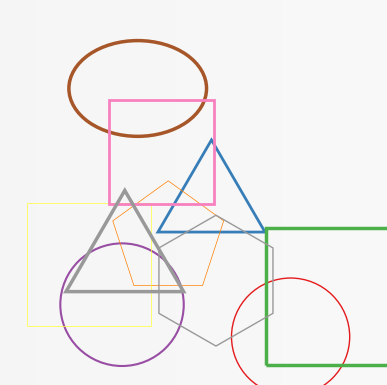[{"shape": "circle", "thickness": 1, "radius": 0.76, "center": [0.75, 0.125]}, {"shape": "triangle", "thickness": 2, "radius": 0.8, "center": [0.546, 0.477]}, {"shape": "square", "thickness": 2.5, "radius": 0.89, "center": [0.863, 0.23]}, {"shape": "circle", "thickness": 1.5, "radius": 0.8, "center": [0.315, 0.209]}, {"shape": "pentagon", "thickness": 0.5, "radius": 0.75, "center": [0.434, 0.38]}, {"shape": "square", "thickness": 0.5, "radius": 0.8, "center": [0.23, 0.313]}, {"shape": "oval", "thickness": 2.5, "radius": 0.89, "center": [0.355, 0.77]}, {"shape": "square", "thickness": 2, "radius": 0.68, "center": [0.417, 0.605]}, {"shape": "triangle", "thickness": 2.5, "radius": 0.88, "center": [0.322, 0.33]}, {"shape": "hexagon", "thickness": 1, "radius": 0.85, "center": [0.557, 0.271]}]